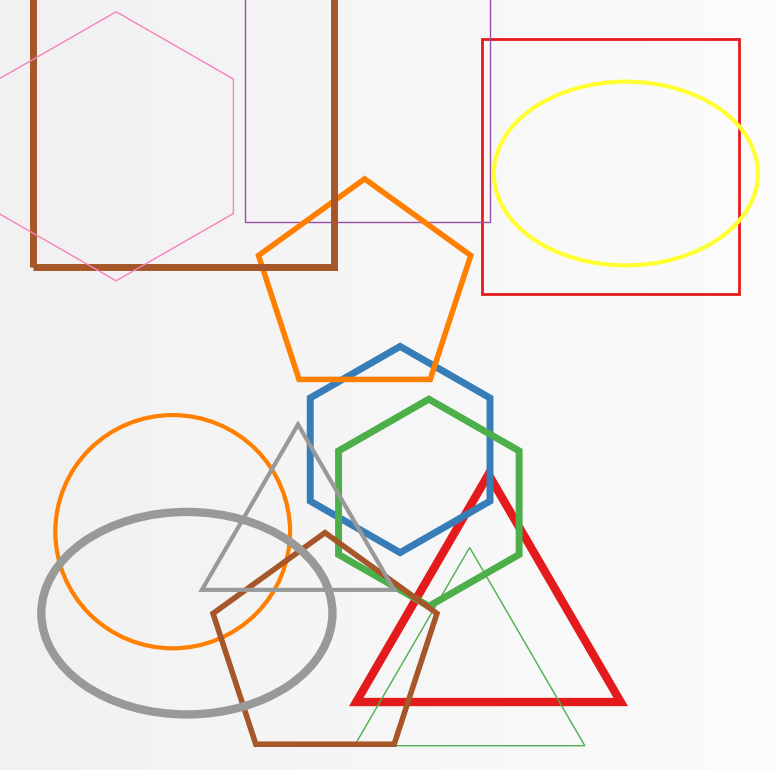[{"shape": "square", "thickness": 1, "radius": 0.83, "center": [0.788, 0.784]}, {"shape": "triangle", "thickness": 3, "radius": 0.99, "center": [0.63, 0.187]}, {"shape": "hexagon", "thickness": 2.5, "radius": 0.67, "center": [0.516, 0.416]}, {"shape": "hexagon", "thickness": 2.5, "radius": 0.67, "center": [0.553, 0.347]}, {"shape": "triangle", "thickness": 0.5, "radius": 0.86, "center": [0.606, 0.117]}, {"shape": "square", "thickness": 0.5, "radius": 0.79, "center": [0.474, 0.87]}, {"shape": "circle", "thickness": 1.5, "radius": 0.76, "center": [0.223, 0.31]}, {"shape": "pentagon", "thickness": 2, "radius": 0.72, "center": [0.471, 0.624]}, {"shape": "oval", "thickness": 1.5, "radius": 0.85, "center": [0.808, 0.775]}, {"shape": "pentagon", "thickness": 2, "radius": 0.76, "center": [0.419, 0.156]}, {"shape": "square", "thickness": 2.5, "radius": 0.97, "center": [0.236, 0.848]}, {"shape": "hexagon", "thickness": 0.5, "radius": 0.87, "center": [0.15, 0.81]}, {"shape": "oval", "thickness": 3, "radius": 0.94, "center": [0.241, 0.204]}, {"shape": "triangle", "thickness": 1.5, "radius": 0.72, "center": [0.385, 0.306]}]